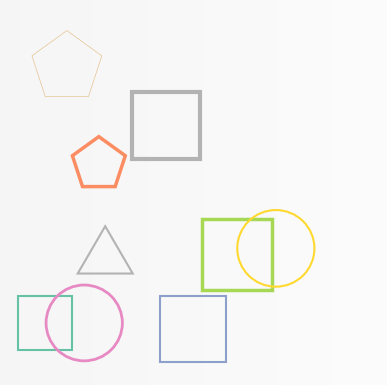[{"shape": "square", "thickness": 1.5, "radius": 0.35, "center": [0.116, 0.161]}, {"shape": "pentagon", "thickness": 2.5, "radius": 0.36, "center": [0.255, 0.573]}, {"shape": "square", "thickness": 1.5, "radius": 0.43, "center": [0.498, 0.145]}, {"shape": "circle", "thickness": 2, "radius": 0.49, "center": [0.217, 0.161]}, {"shape": "square", "thickness": 2.5, "radius": 0.46, "center": [0.612, 0.339]}, {"shape": "circle", "thickness": 1.5, "radius": 0.5, "center": [0.712, 0.355]}, {"shape": "pentagon", "thickness": 0.5, "radius": 0.47, "center": [0.173, 0.826]}, {"shape": "triangle", "thickness": 1.5, "radius": 0.41, "center": [0.272, 0.33]}, {"shape": "square", "thickness": 3, "radius": 0.43, "center": [0.428, 0.674]}]